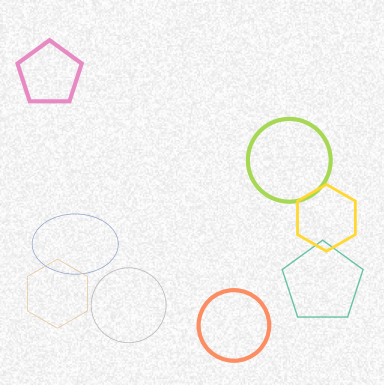[{"shape": "pentagon", "thickness": 1, "radius": 0.55, "center": [0.838, 0.266]}, {"shape": "circle", "thickness": 3, "radius": 0.46, "center": [0.608, 0.155]}, {"shape": "oval", "thickness": 0.5, "radius": 0.56, "center": [0.195, 0.366]}, {"shape": "pentagon", "thickness": 3, "radius": 0.44, "center": [0.129, 0.808]}, {"shape": "circle", "thickness": 3, "radius": 0.54, "center": [0.751, 0.584]}, {"shape": "hexagon", "thickness": 2, "radius": 0.43, "center": [0.848, 0.434]}, {"shape": "hexagon", "thickness": 0.5, "radius": 0.45, "center": [0.149, 0.237]}, {"shape": "circle", "thickness": 0.5, "radius": 0.49, "center": [0.334, 0.207]}]